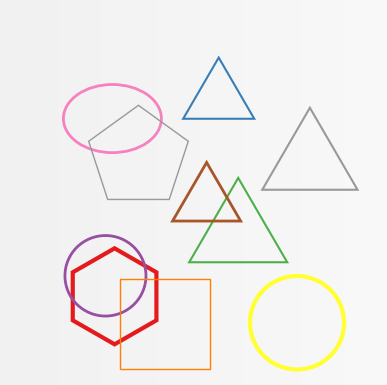[{"shape": "hexagon", "thickness": 3, "radius": 0.62, "center": [0.296, 0.23]}, {"shape": "triangle", "thickness": 1.5, "radius": 0.53, "center": [0.564, 0.745]}, {"shape": "triangle", "thickness": 1.5, "radius": 0.73, "center": [0.615, 0.392]}, {"shape": "circle", "thickness": 2, "radius": 0.52, "center": [0.272, 0.284]}, {"shape": "square", "thickness": 1, "radius": 0.59, "center": [0.426, 0.158]}, {"shape": "circle", "thickness": 3, "radius": 0.61, "center": [0.767, 0.162]}, {"shape": "triangle", "thickness": 2, "radius": 0.51, "center": [0.533, 0.477]}, {"shape": "oval", "thickness": 2, "radius": 0.63, "center": [0.29, 0.692]}, {"shape": "pentagon", "thickness": 1, "radius": 0.68, "center": [0.357, 0.591]}, {"shape": "triangle", "thickness": 1.5, "radius": 0.71, "center": [0.8, 0.578]}]